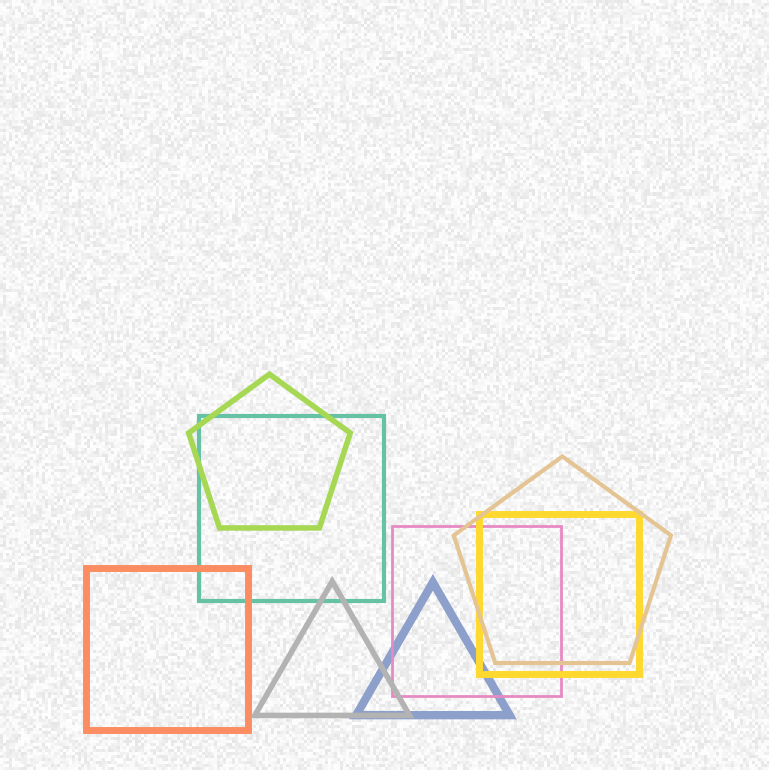[{"shape": "square", "thickness": 1.5, "radius": 0.6, "center": [0.379, 0.34]}, {"shape": "square", "thickness": 2.5, "radius": 0.53, "center": [0.217, 0.157]}, {"shape": "triangle", "thickness": 3, "radius": 0.58, "center": [0.562, 0.129]}, {"shape": "square", "thickness": 1, "radius": 0.55, "center": [0.618, 0.207]}, {"shape": "pentagon", "thickness": 2, "radius": 0.55, "center": [0.35, 0.404]}, {"shape": "square", "thickness": 2.5, "radius": 0.52, "center": [0.726, 0.229]}, {"shape": "pentagon", "thickness": 1.5, "radius": 0.74, "center": [0.73, 0.259]}, {"shape": "triangle", "thickness": 2, "radius": 0.58, "center": [0.431, 0.129]}]